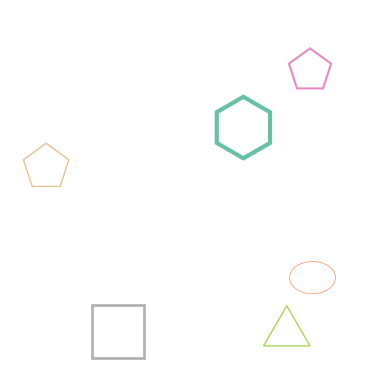[{"shape": "hexagon", "thickness": 3, "radius": 0.4, "center": [0.632, 0.669]}, {"shape": "oval", "thickness": 0.5, "radius": 0.3, "center": [0.812, 0.279]}, {"shape": "pentagon", "thickness": 1.5, "radius": 0.29, "center": [0.805, 0.817]}, {"shape": "triangle", "thickness": 1, "radius": 0.35, "center": [0.745, 0.136]}, {"shape": "pentagon", "thickness": 1, "radius": 0.31, "center": [0.12, 0.566]}, {"shape": "square", "thickness": 2, "radius": 0.34, "center": [0.306, 0.139]}]